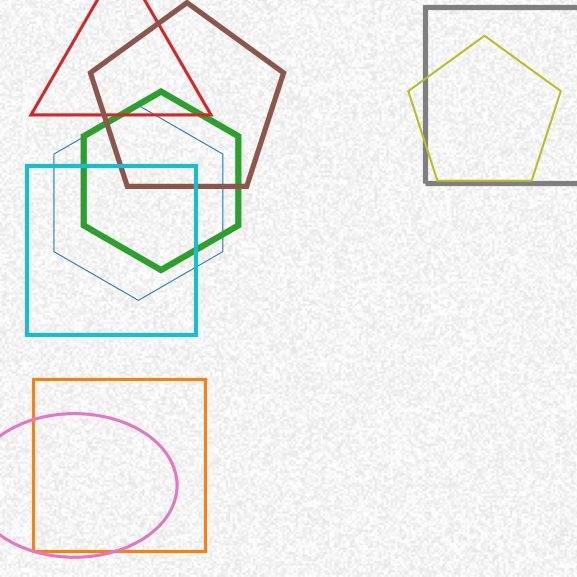[{"shape": "hexagon", "thickness": 0.5, "radius": 0.84, "center": [0.24, 0.648]}, {"shape": "square", "thickness": 1.5, "radius": 0.75, "center": [0.206, 0.194]}, {"shape": "hexagon", "thickness": 3, "radius": 0.77, "center": [0.279, 0.686]}, {"shape": "triangle", "thickness": 1.5, "radius": 0.9, "center": [0.21, 0.89]}, {"shape": "pentagon", "thickness": 2.5, "radius": 0.88, "center": [0.324, 0.819]}, {"shape": "oval", "thickness": 1.5, "radius": 0.89, "center": [0.129, 0.159]}, {"shape": "square", "thickness": 2.5, "radius": 0.76, "center": [0.888, 0.835]}, {"shape": "pentagon", "thickness": 1, "radius": 0.69, "center": [0.839, 0.798]}, {"shape": "square", "thickness": 2, "radius": 0.73, "center": [0.193, 0.566]}]